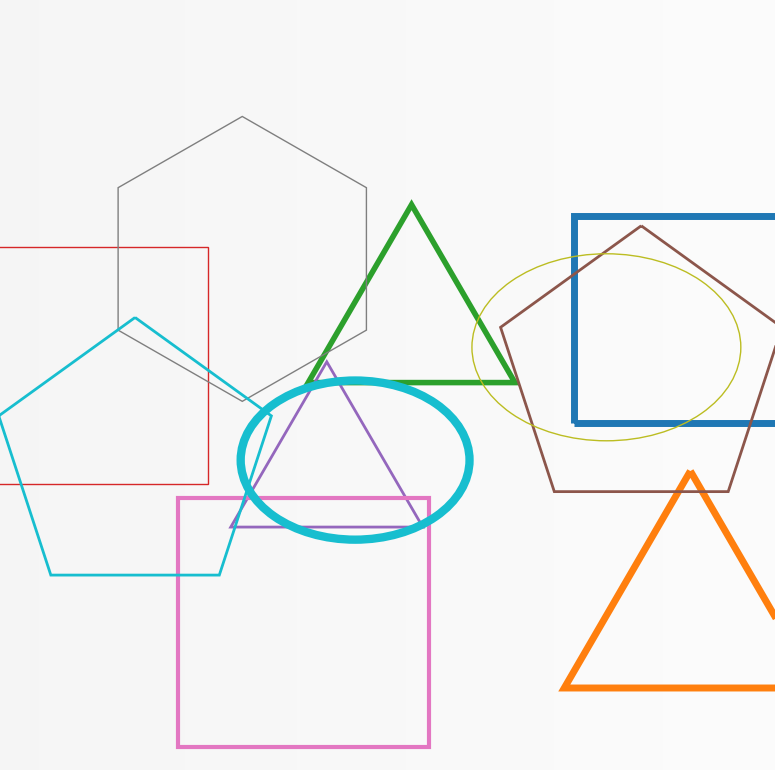[{"shape": "square", "thickness": 2.5, "radius": 0.67, "center": [0.876, 0.585]}, {"shape": "triangle", "thickness": 2.5, "radius": 0.94, "center": [0.891, 0.2]}, {"shape": "triangle", "thickness": 2, "radius": 0.77, "center": [0.531, 0.58]}, {"shape": "square", "thickness": 0.5, "radius": 0.77, "center": [0.115, 0.525]}, {"shape": "triangle", "thickness": 1, "radius": 0.72, "center": [0.422, 0.387]}, {"shape": "pentagon", "thickness": 1, "radius": 0.95, "center": [0.827, 0.516]}, {"shape": "square", "thickness": 1.5, "radius": 0.81, "center": [0.392, 0.191]}, {"shape": "hexagon", "thickness": 0.5, "radius": 0.92, "center": [0.313, 0.664]}, {"shape": "oval", "thickness": 0.5, "radius": 0.87, "center": [0.782, 0.549]}, {"shape": "pentagon", "thickness": 1, "radius": 0.92, "center": [0.174, 0.403]}, {"shape": "oval", "thickness": 3, "radius": 0.74, "center": [0.458, 0.402]}]